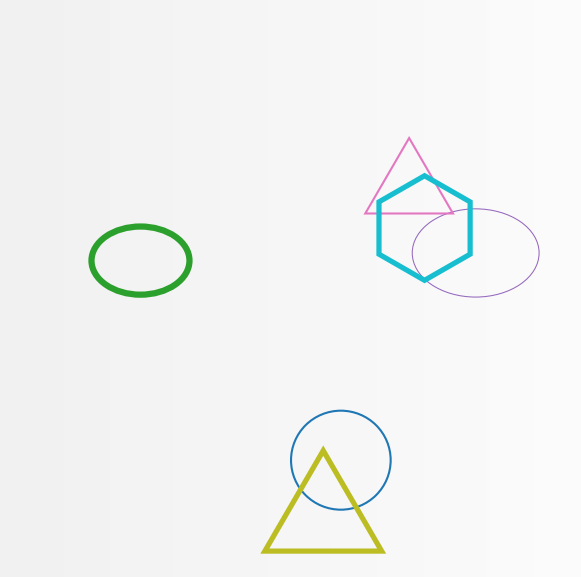[{"shape": "circle", "thickness": 1, "radius": 0.43, "center": [0.586, 0.202]}, {"shape": "oval", "thickness": 3, "radius": 0.42, "center": [0.242, 0.548]}, {"shape": "oval", "thickness": 0.5, "radius": 0.55, "center": [0.818, 0.561]}, {"shape": "triangle", "thickness": 1, "radius": 0.44, "center": [0.704, 0.673]}, {"shape": "triangle", "thickness": 2.5, "radius": 0.58, "center": [0.556, 0.103]}, {"shape": "hexagon", "thickness": 2.5, "radius": 0.45, "center": [0.73, 0.604]}]